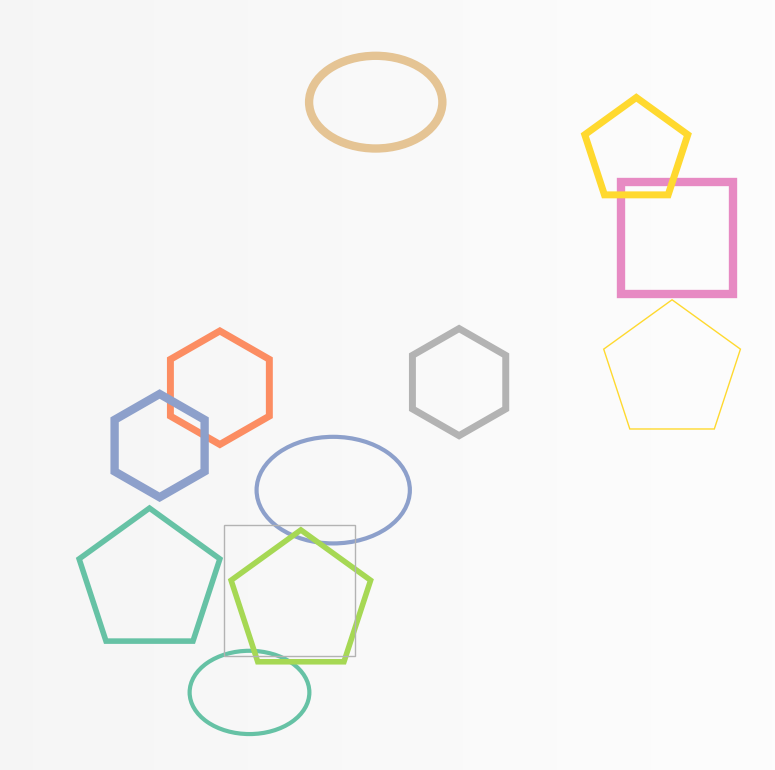[{"shape": "oval", "thickness": 1.5, "radius": 0.39, "center": [0.322, 0.101]}, {"shape": "pentagon", "thickness": 2, "radius": 0.48, "center": [0.193, 0.245]}, {"shape": "hexagon", "thickness": 2.5, "radius": 0.37, "center": [0.284, 0.496]}, {"shape": "oval", "thickness": 1.5, "radius": 0.49, "center": [0.43, 0.363]}, {"shape": "hexagon", "thickness": 3, "radius": 0.34, "center": [0.206, 0.421]}, {"shape": "square", "thickness": 3, "radius": 0.36, "center": [0.874, 0.691]}, {"shape": "pentagon", "thickness": 2, "radius": 0.47, "center": [0.388, 0.217]}, {"shape": "pentagon", "thickness": 0.5, "radius": 0.46, "center": [0.867, 0.518]}, {"shape": "pentagon", "thickness": 2.5, "radius": 0.35, "center": [0.821, 0.803]}, {"shape": "oval", "thickness": 3, "radius": 0.43, "center": [0.485, 0.867]}, {"shape": "square", "thickness": 0.5, "radius": 0.42, "center": [0.374, 0.233]}, {"shape": "hexagon", "thickness": 2.5, "radius": 0.35, "center": [0.592, 0.504]}]